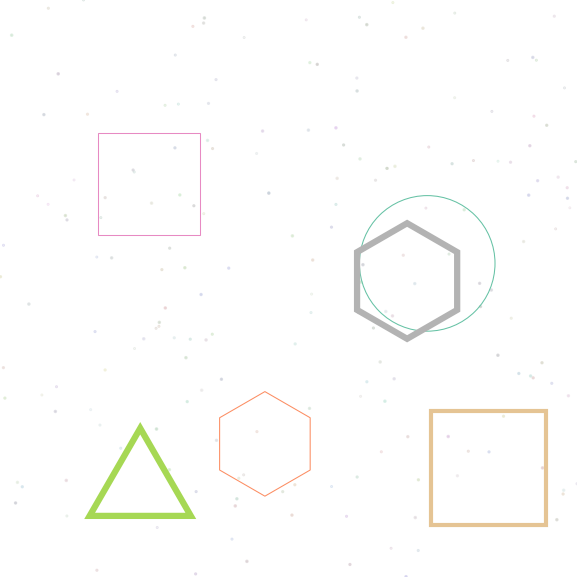[{"shape": "circle", "thickness": 0.5, "radius": 0.59, "center": [0.74, 0.543]}, {"shape": "hexagon", "thickness": 0.5, "radius": 0.45, "center": [0.459, 0.23]}, {"shape": "square", "thickness": 0.5, "radius": 0.44, "center": [0.259, 0.68]}, {"shape": "triangle", "thickness": 3, "radius": 0.51, "center": [0.243, 0.156]}, {"shape": "square", "thickness": 2, "radius": 0.49, "center": [0.846, 0.189]}, {"shape": "hexagon", "thickness": 3, "radius": 0.5, "center": [0.705, 0.513]}]